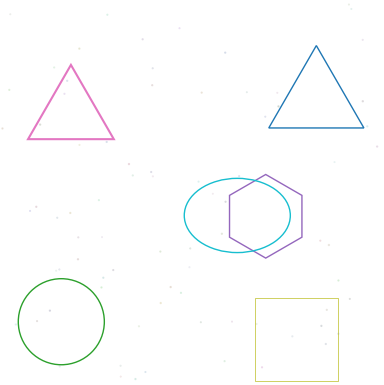[{"shape": "triangle", "thickness": 1, "radius": 0.71, "center": [0.822, 0.739]}, {"shape": "circle", "thickness": 1, "radius": 0.56, "center": [0.159, 0.164]}, {"shape": "hexagon", "thickness": 1, "radius": 0.54, "center": [0.69, 0.438]}, {"shape": "triangle", "thickness": 1.5, "radius": 0.64, "center": [0.184, 0.703]}, {"shape": "square", "thickness": 0.5, "radius": 0.54, "center": [0.771, 0.118]}, {"shape": "oval", "thickness": 1, "radius": 0.69, "center": [0.616, 0.44]}]